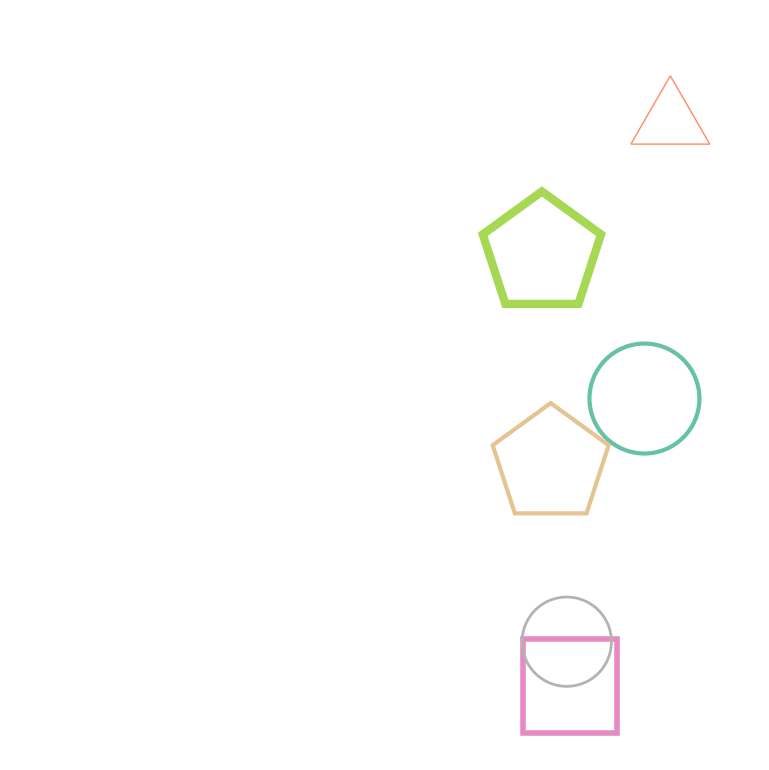[{"shape": "circle", "thickness": 1.5, "radius": 0.36, "center": [0.837, 0.482]}, {"shape": "triangle", "thickness": 0.5, "radius": 0.3, "center": [0.871, 0.842]}, {"shape": "square", "thickness": 2, "radius": 0.31, "center": [0.74, 0.109]}, {"shape": "pentagon", "thickness": 3, "radius": 0.4, "center": [0.704, 0.671]}, {"shape": "pentagon", "thickness": 1.5, "radius": 0.4, "center": [0.715, 0.397]}, {"shape": "circle", "thickness": 1, "radius": 0.29, "center": [0.736, 0.167]}]